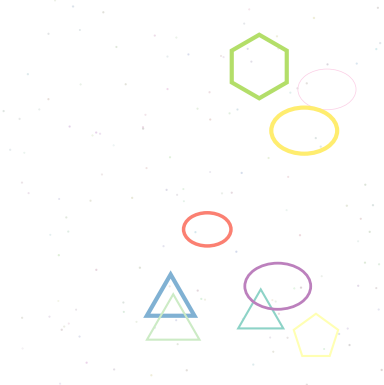[{"shape": "triangle", "thickness": 1.5, "radius": 0.34, "center": [0.677, 0.181]}, {"shape": "pentagon", "thickness": 1.5, "radius": 0.3, "center": [0.821, 0.124]}, {"shape": "oval", "thickness": 2.5, "radius": 0.31, "center": [0.538, 0.404]}, {"shape": "triangle", "thickness": 3, "radius": 0.36, "center": [0.443, 0.216]}, {"shape": "hexagon", "thickness": 3, "radius": 0.41, "center": [0.673, 0.827]}, {"shape": "oval", "thickness": 0.5, "radius": 0.38, "center": [0.849, 0.768]}, {"shape": "oval", "thickness": 2, "radius": 0.43, "center": [0.721, 0.257]}, {"shape": "triangle", "thickness": 1.5, "radius": 0.39, "center": [0.45, 0.157]}, {"shape": "oval", "thickness": 3, "radius": 0.43, "center": [0.79, 0.661]}]